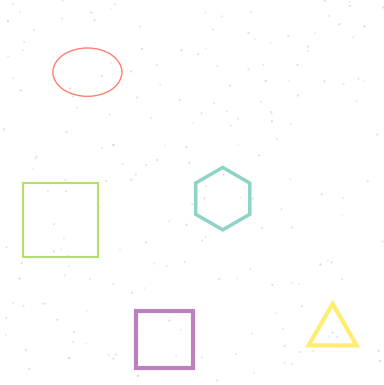[{"shape": "hexagon", "thickness": 2.5, "radius": 0.41, "center": [0.579, 0.484]}, {"shape": "oval", "thickness": 1, "radius": 0.45, "center": [0.227, 0.813]}, {"shape": "square", "thickness": 1.5, "radius": 0.48, "center": [0.157, 0.428]}, {"shape": "square", "thickness": 3, "radius": 0.37, "center": [0.427, 0.117]}, {"shape": "triangle", "thickness": 3, "radius": 0.36, "center": [0.864, 0.139]}]